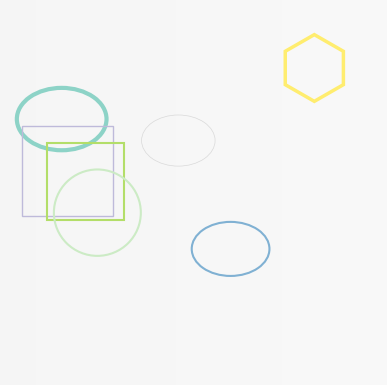[{"shape": "oval", "thickness": 3, "radius": 0.58, "center": [0.159, 0.691]}, {"shape": "square", "thickness": 1, "radius": 0.59, "center": [0.175, 0.556]}, {"shape": "oval", "thickness": 1.5, "radius": 0.5, "center": [0.595, 0.353]}, {"shape": "square", "thickness": 1.5, "radius": 0.5, "center": [0.22, 0.527]}, {"shape": "oval", "thickness": 0.5, "radius": 0.47, "center": [0.46, 0.635]}, {"shape": "circle", "thickness": 1.5, "radius": 0.56, "center": [0.251, 0.448]}, {"shape": "hexagon", "thickness": 2.5, "radius": 0.43, "center": [0.811, 0.823]}]